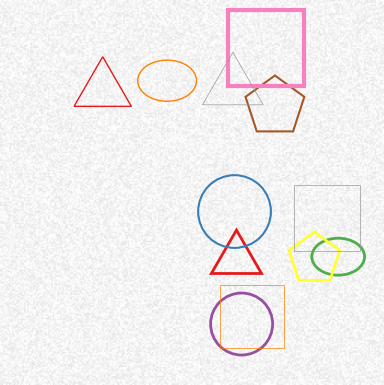[{"shape": "triangle", "thickness": 1, "radius": 0.43, "center": [0.267, 0.767]}, {"shape": "triangle", "thickness": 2, "radius": 0.38, "center": [0.614, 0.327]}, {"shape": "circle", "thickness": 1.5, "radius": 0.47, "center": [0.609, 0.451]}, {"shape": "oval", "thickness": 2, "radius": 0.34, "center": [0.878, 0.333]}, {"shape": "circle", "thickness": 2, "radius": 0.4, "center": [0.628, 0.158]}, {"shape": "oval", "thickness": 1, "radius": 0.38, "center": [0.434, 0.79]}, {"shape": "square", "thickness": 0.5, "radius": 0.41, "center": [0.654, 0.178]}, {"shape": "pentagon", "thickness": 2, "radius": 0.35, "center": [0.817, 0.328]}, {"shape": "pentagon", "thickness": 1.5, "radius": 0.4, "center": [0.714, 0.724]}, {"shape": "square", "thickness": 3, "radius": 0.49, "center": [0.69, 0.876]}, {"shape": "triangle", "thickness": 0.5, "radius": 0.46, "center": [0.605, 0.773]}, {"shape": "square", "thickness": 0.5, "radius": 0.43, "center": [0.85, 0.433]}]